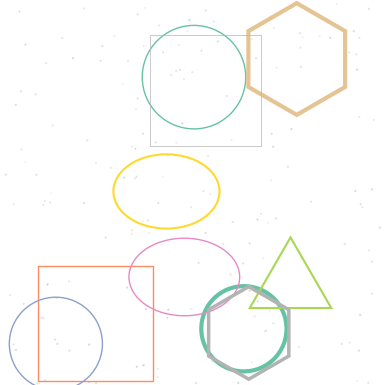[{"shape": "circle", "thickness": 3, "radius": 0.55, "center": [0.634, 0.146]}, {"shape": "circle", "thickness": 1, "radius": 0.67, "center": [0.504, 0.8]}, {"shape": "square", "thickness": 1, "radius": 0.75, "center": [0.249, 0.16]}, {"shape": "circle", "thickness": 1, "radius": 0.6, "center": [0.145, 0.107]}, {"shape": "oval", "thickness": 1, "radius": 0.72, "center": [0.479, 0.281]}, {"shape": "triangle", "thickness": 1.5, "radius": 0.61, "center": [0.755, 0.261]}, {"shape": "oval", "thickness": 1.5, "radius": 0.69, "center": [0.432, 0.503]}, {"shape": "hexagon", "thickness": 3, "radius": 0.73, "center": [0.771, 0.847]}, {"shape": "hexagon", "thickness": 2.5, "radius": 0.6, "center": [0.646, 0.135]}, {"shape": "square", "thickness": 0.5, "radius": 0.72, "center": [0.534, 0.765]}]